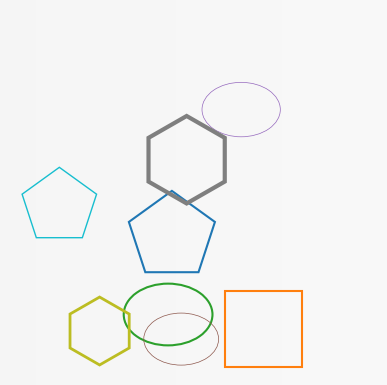[{"shape": "pentagon", "thickness": 1.5, "radius": 0.58, "center": [0.444, 0.387]}, {"shape": "square", "thickness": 1.5, "radius": 0.5, "center": [0.681, 0.145]}, {"shape": "oval", "thickness": 1.5, "radius": 0.57, "center": [0.434, 0.183]}, {"shape": "oval", "thickness": 0.5, "radius": 0.51, "center": [0.622, 0.715]}, {"shape": "oval", "thickness": 0.5, "radius": 0.48, "center": [0.468, 0.119]}, {"shape": "hexagon", "thickness": 3, "radius": 0.57, "center": [0.482, 0.585]}, {"shape": "hexagon", "thickness": 2, "radius": 0.44, "center": [0.257, 0.14]}, {"shape": "pentagon", "thickness": 1, "radius": 0.51, "center": [0.153, 0.464]}]